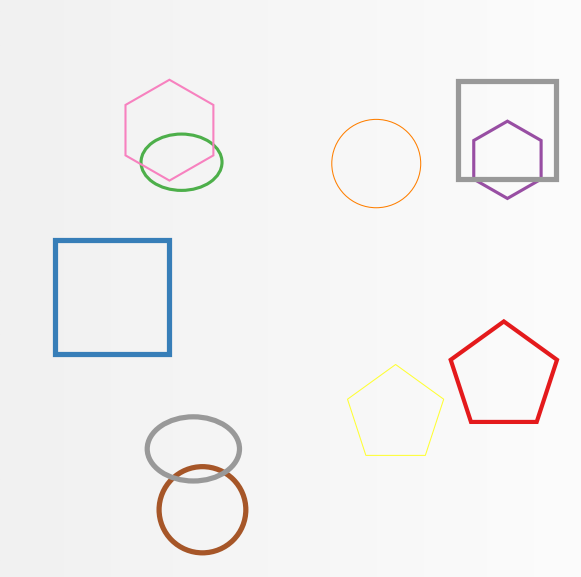[{"shape": "pentagon", "thickness": 2, "radius": 0.48, "center": [0.867, 0.346]}, {"shape": "square", "thickness": 2.5, "radius": 0.49, "center": [0.193, 0.485]}, {"shape": "oval", "thickness": 1.5, "radius": 0.35, "center": [0.312, 0.718]}, {"shape": "hexagon", "thickness": 1.5, "radius": 0.33, "center": [0.873, 0.722]}, {"shape": "circle", "thickness": 0.5, "radius": 0.38, "center": [0.647, 0.716]}, {"shape": "pentagon", "thickness": 0.5, "radius": 0.44, "center": [0.681, 0.281]}, {"shape": "circle", "thickness": 2.5, "radius": 0.37, "center": [0.348, 0.116]}, {"shape": "hexagon", "thickness": 1, "radius": 0.44, "center": [0.292, 0.774]}, {"shape": "oval", "thickness": 2.5, "radius": 0.4, "center": [0.333, 0.222]}, {"shape": "square", "thickness": 2.5, "radius": 0.42, "center": [0.872, 0.774]}]